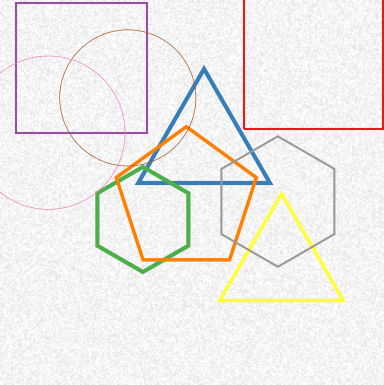[{"shape": "square", "thickness": 1.5, "radius": 0.9, "center": [0.814, 0.847]}, {"shape": "triangle", "thickness": 3, "radius": 0.99, "center": [0.53, 0.623]}, {"shape": "hexagon", "thickness": 3, "radius": 0.68, "center": [0.371, 0.43]}, {"shape": "square", "thickness": 1.5, "radius": 0.85, "center": [0.212, 0.823]}, {"shape": "pentagon", "thickness": 2.5, "radius": 0.96, "center": [0.484, 0.48]}, {"shape": "triangle", "thickness": 2.5, "radius": 0.92, "center": [0.731, 0.312]}, {"shape": "circle", "thickness": 0.5, "radius": 0.88, "center": [0.332, 0.746]}, {"shape": "circle", "thickness": 0.5, "radius": 1.0, "center": [0.126, 0.655]}, {"shape": "hexagon", "thickness": 1.5, "radius": 0.85, "center": [0.722, 0.477]}]